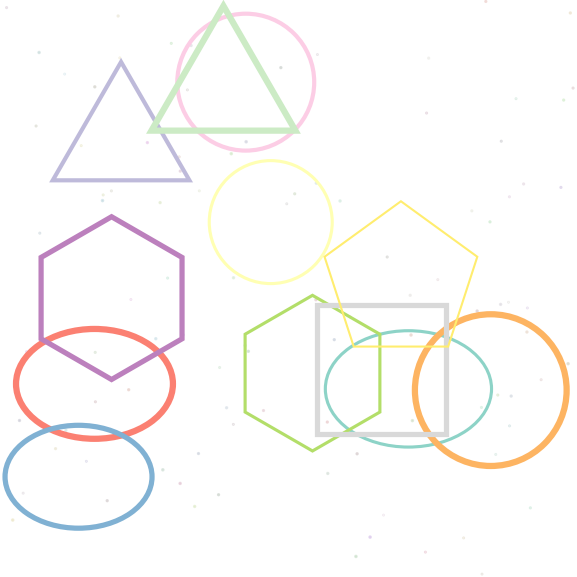[{"shape": "oval", "thickness": 1.5, "radius": 0.72, "center": [0.707, 0.326]}, {"shape": "circle", "thickness": 1.5, "radius": 0.53, "center": [0.469, 0.615]}, {"shape": "triangle", "thickness": 2, "radius": 0.68, "center": [0.21, 0.755]}, {"shape": "oval", "thickness": 3, "radius": 0.68, "center": [0.164, 0.334]}, {"shape": "oval", "thickness": 2.5, "radius": 0.64, "center": [0.136, 0.174]}, {"shape": "circle", "thickness": 3, "radius": 0.66, "center": [0.85, 0.324]}, {"shape": "hexagon", "thickness": 1.5, "radius": 0.67, "center": [0.541, 0.353]}, {"shape": "circle", "thickness": 2, "radius": 0.59, "center": [0.426, 0.857]}, {"shape": "square", "thickness": 2.5, "radius": 0.56, "center": [0.661, 0.36]}, {"shape": "hexagon", "thickness": 2.5, "radius": 0.7, "center": [0.193, 0.483]}, {"shape": "triangle", "thickness": 3, "radius": 0.72, "center": [0.387, 0.845]}, {"shape": "pentagon", "thickness": 1, "radius": 0.7, "center": [0.694, 0.512]}]